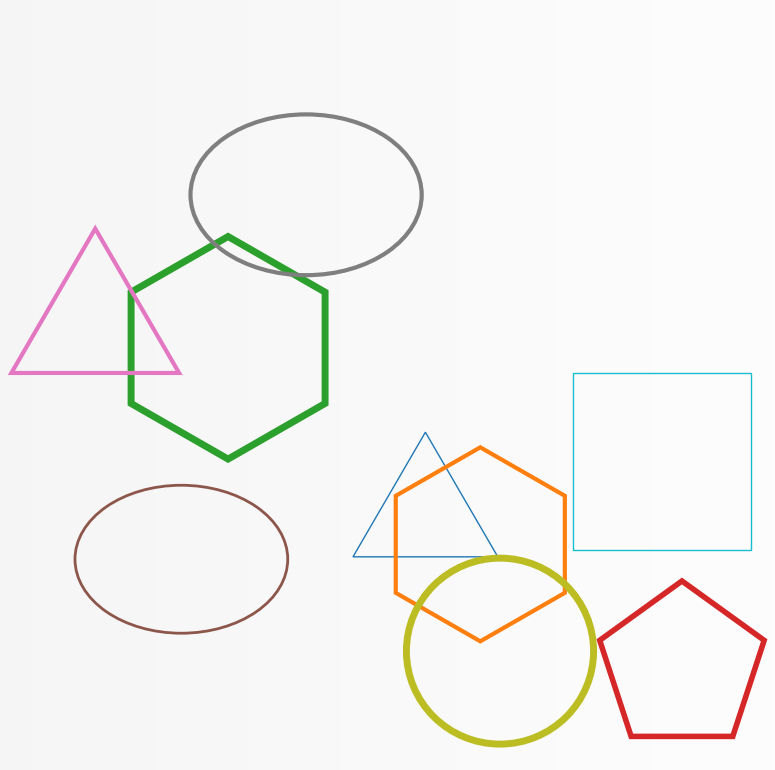[{"shape": "triangle", "thickness": 0.5, "radius": 0.54, "center": [0.549, 0.331]}, {"shape": "hexagon", "thickness": 1.5, "radius": 0.63, "center": [0.62, 0.293]}, {"shape": "hexagon", "thickness": 2.5, "radius": 0.72, "center": [0.294, 0.548]}, {"shape": "pentagon", "thickness": 2, "radius": 0.56, "center": [0.88, 0.134]}, {"shape": "oval", "thickness": 1, "radius": 0.69, "center": [0.234, 0.274]}, {"shape": "triangle", "thickness": 1.5, "radius": 0.62, "center": [0.123, 0.578]}, {"shape": "oval", "thickness": 1.5, "radius": 0.75, "center": [0.395, 0.747]}, {"shape": "circle", "thickness": 2.5, "radius": 0.6, "center": [0.645, 0.154]}, {"shape": "square", "thickness": 0.5, "radius": 0.58, "center": [0.854, 0.4]}]